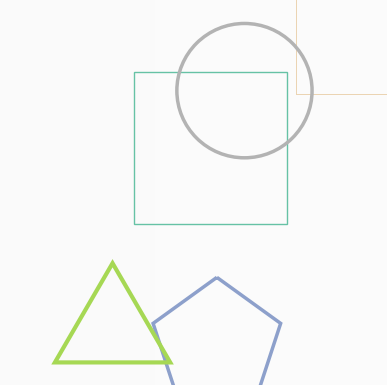[{"shape": "square", "thickness": 1, "radius": 0.98, "center": [0.543, 0.616]}, {"shape": "pentagon", "thickness": 2.5, "radius": 0.87, "center": [0.56, 0.107]}, {"shape": "triangle", "thickness": 3, "radius": 0.86, "center": [0.29, 0.145]}, {"shape": "square", "thickness": 0.5, "radius": 0.67, "center": [0.899, 0.891]}, {"shape": "circle", "thickness": 2.5, "radius": 0.87, "center": [0.631, 0.765]}]